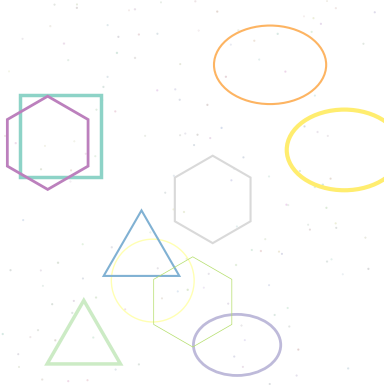[{"shape": "square", "thickness": 2.5, "radius": 0.53, "center": [0.157, 0.647]}, {"shape": "circle", "thickness": 1, "radius": 0.54, "center": [0.397, 0.271]}, {"shape": "oval", "thickness": 2, "radius": 0.57, "center": [0.616, 0.104]}, {"shape": "triangle", "thickness": 1.5, "radius": 0.57, "center": [0.368, 0.34]}, {"shape": "oval", "thickness": 1.5, "radius": 0.73, "center": [0.702, 0.832]}, {"shape": "hexagon", "thickness": 0.5, "radius": 0.59, "center": [0.501, 0.216]}, {"shape": "hexagon", "thickness": 1.5, "radius": 0.57, "center": [0.552, 0.482]}, {"shape": "hexagon", "thickness": 2, "radius": 0.61, "center": [0.124, 0.629]}, {"shape": "triangle", "thickness": 2.5, "radius": 0.55, "center": [0.218, 0.11]}, {"shape": "oval", "thickness": 3, "radius": 0.75, "center": [0.894, 0.611]}]